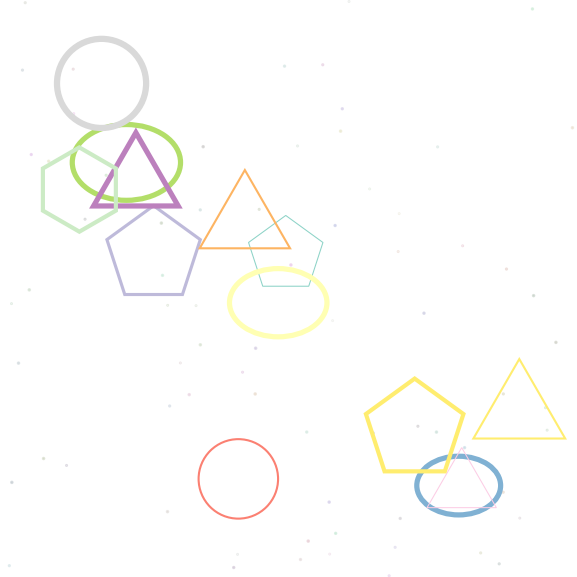[{"shape": "pentagon", "thickness": 0.5, "radius": 0.34, "center": [0.495, 0.558]}, {"shape": "oval", "thickness": 2.5, "radius": 0.42, "center": [0.482, 0.475]}, {"shape": "pentagon", "thickness": 1.5, "radius": 0.42, "center": [0.266, 0.558]}, {"shape": "circle", "thickness": 1, "radius": 0.34, "center": [0.413, 0.17]}, {"shape": "oval", "thickness": 2.5, "radius": 0.36, "center": [0.794, 0.158]}, {"shape": "triangle", "thickness": 1, "radius": 0.45, "center": [0.424, 0.614]}, {"shape": "oval", "thickness": 2.5, "radius": 0.47, "center": [0.219, 0.718]}, {"shape": "triangle", "thickness": 0.5, "radius": 0.35, "center": [0.799, 0.155]}, {"shape": "circle", "thickness": 3, "radius": 0.39, "center": [0.176, 0.855]}, {"shape": "triangle", "thickness": 2.5, "radius": 0.42, "center": [0.235, 0.685]}, {"shape": "hexagon", "thickness": 2, "radius": 0.36, "center": [0.137, 0.671]}, {"shape": "pentagon", "thickness": 2, "radius": 0.44, "center": [0.718, 0.255]}, {"shape": "triangle", "thickness": 1, "radius": 0.46, "center": [0.899, 0.286]}]